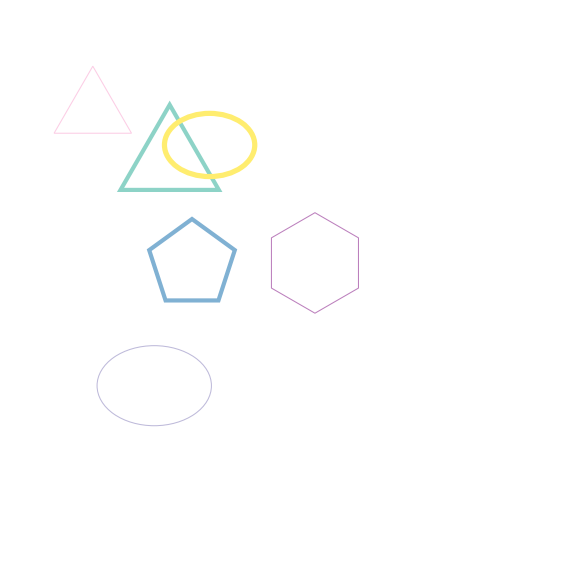[{"shape": "triangle", "thickness": 2, "radius": 0.49, "center": [0.294, 0.719]}, {"shape": "oval", "thickness": 0.5, "radius": 0.5, "center": [0.267, 0.331]}, {"shape": "pentagon", "thickness": 2, "radius": 0.39, "center": [0.332, 0.542]}, {"shape": "triangle", "thickness": 0.5, "radius": 0.39, "center": [0.161, 0.807]}, {"shape": "hexagon", "thickness": 0.5, "radius": 0.44, "center": [0.545, 0.544]}, {"shape": "oval", "thickness": 2.5, "radius": 0.39, "center": [0.363, 0.748]}]